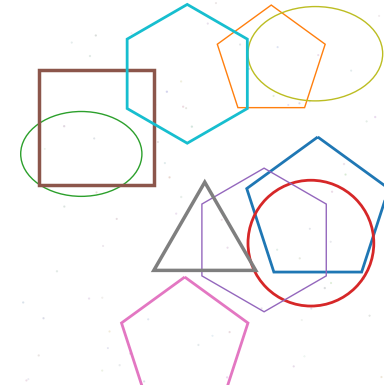[{"shape": "pentagon", "thickness": 2, "radius": 0.97, "center": [0.825, 0.45]}, {"shape": "pentagon", "thickness": 1, "radius": 0.74, "center": [0.705, 0.84]}, {"shape": "oval", "thickness": 1, "radius": 0.79, "center": [0.211, 0.6]}, {"shape": "circle", "thickness": 2, "radius": 0.82, "center": [0.808, 0.368]}, {"shape": "hexagon", "thickness": 1, "radius": 0.93, "center": [0.686, 0.377]}, {"shape": "square", "thickness": 2.5, "radius": 0.75, "center": [0.251, 0.668]}, {"shape": "pentagon", "thickness": 2, "radius": 0.86, "center": [0.48, 0.108]}, {"shape": "triangle", "thickness": 2.5, "radius": 0.76, "center": [0.532, 0.374]}, {"shape": "oval", "thickness": 1, "radius": 0.87, "center": [0.819, 0.86]}, {"shape": "hexagon", "thickness": 2, "radius": 0.9, "center": [0.486, 0.808]}]